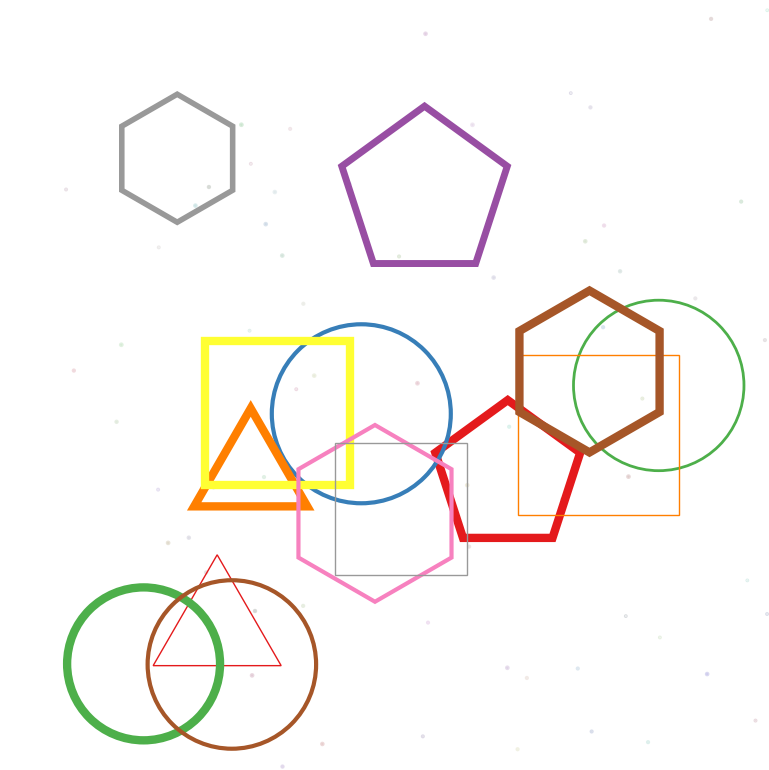[{"shape": "pentagon", "thickness": 3, "radius": 0.49, "center": [0.659, 0.381]}, {"shape": "triangle", "thickness": 0.5, "radius": 0.48, "center": [0.282, 0.184]}, {"shape": "circle", "thickness": 1.5, "radius": 0.58, "center": [0.469, 0.463]}, {"shape": "circle", "thickness": 3, "radius": 0.5, "center": [0.186, 0.138]}, {"shape": "circle", "thickness": 1, "radius": 0.55, "center": [0.855, 0.499]}, {"shape": "pentagon", "thickness": 2.5, "radius": 0.56, "center": [0.551, 0.749]}, {"shape": "triangle", "thickness": 3, "radius": 0.42, "center": [0.326, 0.385]}, {"shape": "square", "thickness": 0.5, "radius": 0.52, "center": [0.777, 0.435]}, {"shape": "square", "thickness": 3, "radius": 0.47, "center": [0.361, 0.464]}, {"shape": "circle", "thickness": 1.5, "radius": 0.55, "center": [0.301, 0.137]}, {"shape": "hexagon", "thickness": 3, "radius": 0.53, "center": [0.766, 0.518]}, {"shape": "hexagon", "thickness": 1.5, "radius": 0.57, "center": [0.487, 0.333]}, {"shape": "square", "thickness": 0.5, "radius": 0.43, "center": [0.521, 0.339]}, {"shape": "hexagon", "thickness": 2, "radius": 0.42, "center": [0.23, 0.794]}]